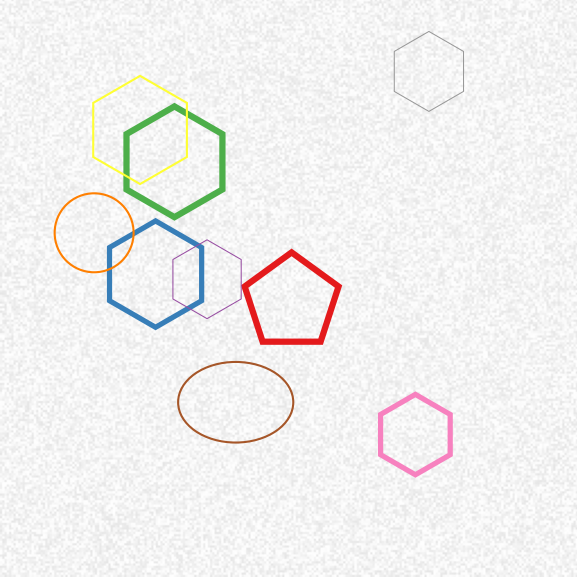[{"shape": "pentagon", "thickness": 3, "radius": 0.43, "center": [0.505, 0.477]}, {"shape": "hexagon", "thickness": 2.5, "radius": 0.46, "center": [0.269, 0.524]}, {"shape": "hexagon", "thickness": 3, "radius": 0.48, "center": [0.302, 0.719]}, {"shape": "hexagon", "thickness": 0.5, "radius": 0.34, "center": [0.359, 0.516]}, {"shape": "circle", "thickness": 1, "radius": 0.34, "center": [0.163, 0.596]}, {"shape": "hexagon", "thickness": 1, "radius": 0.47, "center": [0.243, 0.774]}, {"shape": "oval", "thickness": 1, "radius": 0.5, "center": [0.408, 0.303]}, {"shape": "hexagon", "thickness": 2.5, "radius": 0.35, "center": [0.719, 0.247]}, {"shape": "hexagon", "thickness": 0.5, "radius": 0.35, "center": [0.743, 0.875]}]